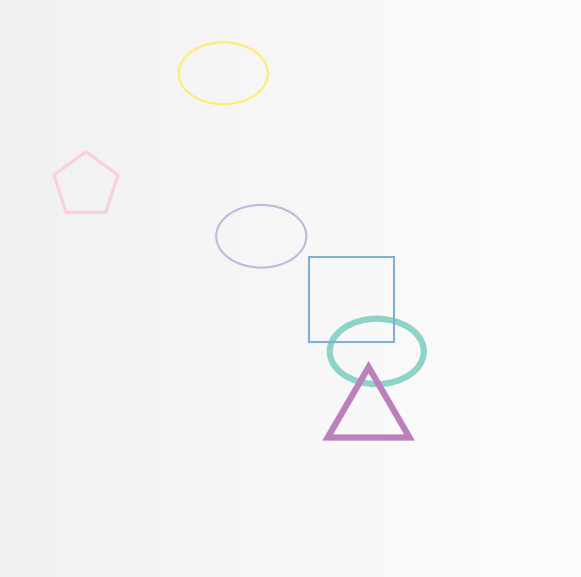[{"shape": "oval", "thickness": 3, "radius": 0.4, "center": [0.648, 0.391]}, {"shape": "oval", "thickness": 1, "radius": 0.39, "center": [0.45, 0.59]}, {"shape": "square", "thickness": 1, "radius": 0.37, "center": [0.604, 0.481]}, {"shape": "pentagon", "thickness": 1.5, "radius": 0.29, "center": [0.148, 0.678]}, {"shape": "triangle", "thickness": 3, "radius": 0.41, "center": [0.634, 0.282]}, {"shape": "oval", "thickness": 1, "radius": 0.38, "center": [0.384, 0.872]}]